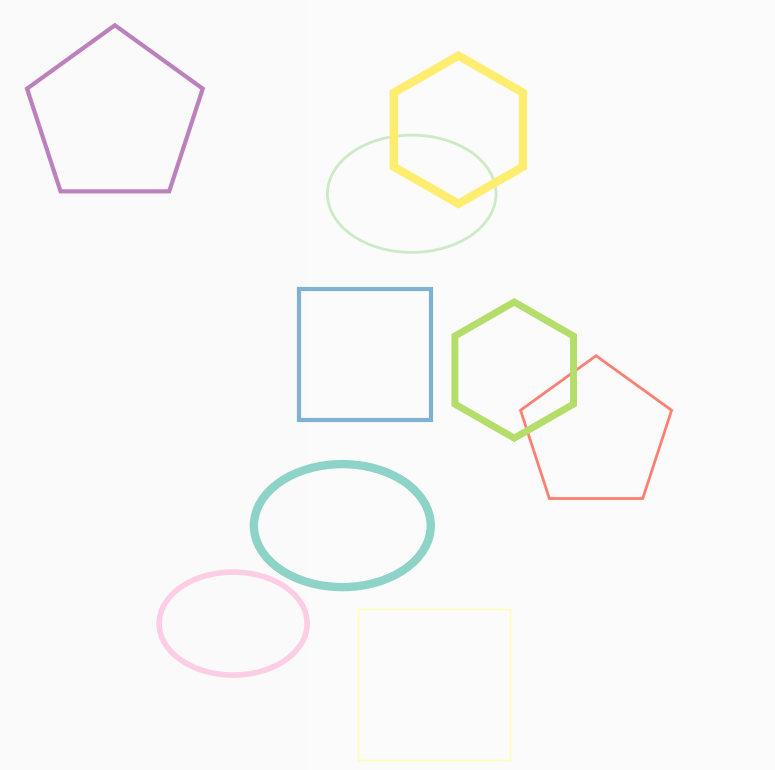[{"shape": "oval", "thickness": 3, "radius": 0.57, "center": [0.442, 0.317]}, {"shape": "square", "thickness": 0.5, "radius": 0.49, "center": [0.56, 0.111]}, {"shape": "pentagon", "thickness": 1, "radius": 0.51, "center": [0.769, 0.436]}, {"shape": "square", "thickness": 1.5, "radius": 0.42, "center": [0.471, 0.539]}, {"shape": "hexagon", "thickness": 2.5, "radius": 0.44, "center": [0.663, 0.519]}, {"shape": "oval", "thickness": 2, "radius": 0.48, "center": [0.301, 0.19]}, {"shape": "pentagon", "thickness": 1.5, "radius": 0.6, "center": [0.148, 0.848]}, {"shape": "oval", "thickness": 1, "radius": 0.54, "center": [0.531, 0.748]}, {"shape": "hexagon", "thickness": 3, "radius": 0.48, "center": [0.591, 0.832]}]